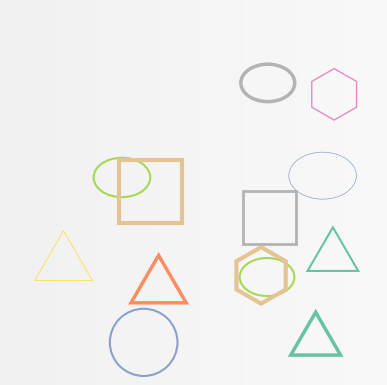[{"shape": "triangle", "thickness": 1.5, "radius": 0.38, "center": [0.859, 0.334]}, {"shape": "triangle", "thickness": 2.5, "radius": 0.37, "center": [0.815, 0.115]}, {"shape": "triangle", "thickness": 2.5, "radius": 0.41, "center": [0.409, 0.255]}, {"shape": "circle", "thickness": 1.5, "radius": 0.44, "center": [0.371, 0.111]}, {"shape": "oval", "thickness": 0.5, "radius": 0.44, "center": [0.833, 0.544]}, {"shape": "hexagon", "thickness": 1, "radius": 0.33, "center": [0.862, 0.755]}, {"shape": "oval", "thickness": 1.5, "radius": 0.35, "center": [0.689, 0.28]}, {"shape": "oval", "thickness": 1.5, "radius": 0.37, "center": [0.315, 0.539]}, {"shape": "triangle", "thickness": 0.5, "radius": 0.43, "center": [0.164, 0.314]}, {"shape": "square", "thickness": 3, "radius": 0.41, "center": [0.389, 0.503]}, {"shape": "hexagon", "thickness": 3, "radius": 0.37, "center": [0.674, 0.285]}, {"shape": "oval", "thickness": 2.5, "radius": 0.35, "center": [0.691, 0.785]}, {"shape": "square", "thickness": 2, "radius": 0.35, "center": [0.695, 0.434]}]